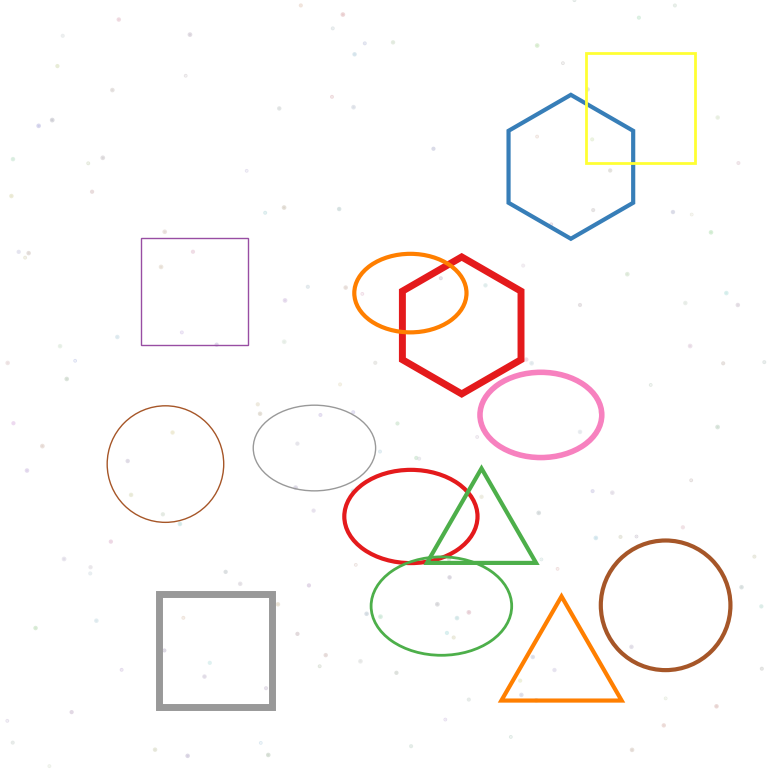[{"shape": "oval", "thickness": 1.5, "radius": 0.43, "center": [0.534, 0.329]}, {"shape": "hexagon", "thickness": 2.5, "radius": 0.44, "center": [0.6, 0.577]}, {"shape": "hexagon", "thickness": 1.5, "radius": 0.47, "center": [0.741, 0.783]}, {"shape": "triangle", "thickness": 1.5, "radius": 0.41, "center": [0.625, 0.31]}, {"shape": "oval", "thickness": 1, "radius": 0.46, "center": [0.573, 0.213]}, {"shape": "square", "thickness": 0.5, "radius": 0.35, "center": [0.253, 0.621]}, {"shape": "triangle", "thickness": 1.5, "radius": 0.45, "center": [0.729, 0.135]}, {"shape": "oval", "thickness": 1.5, "radius": 0.36, "center": [0.533, 0.619]}, {"shape": "square", "thickness": 1, "radius": 0.36, "center": [0.832, 0.86]}, {"shape": "circle", "thickness": 1.5, "radius": 0.42, "center": [0.864, 0.214]}, {"shape": "circle", "thickness": 0.5, "radius": 0.38, "center": [0.215, 0.397]}, {"shape": "oval", "thickness": 2, "radius": 0.4, "center": [0.702, 0.461]}, {"shape": "square", "thickness": 2.5, "radius": 0.37, "center": [0.28, 0.156]}, {"shape": "oval", "thickness": 0.5, "radius": 0.4, "center": [0.408, 0.418]}]